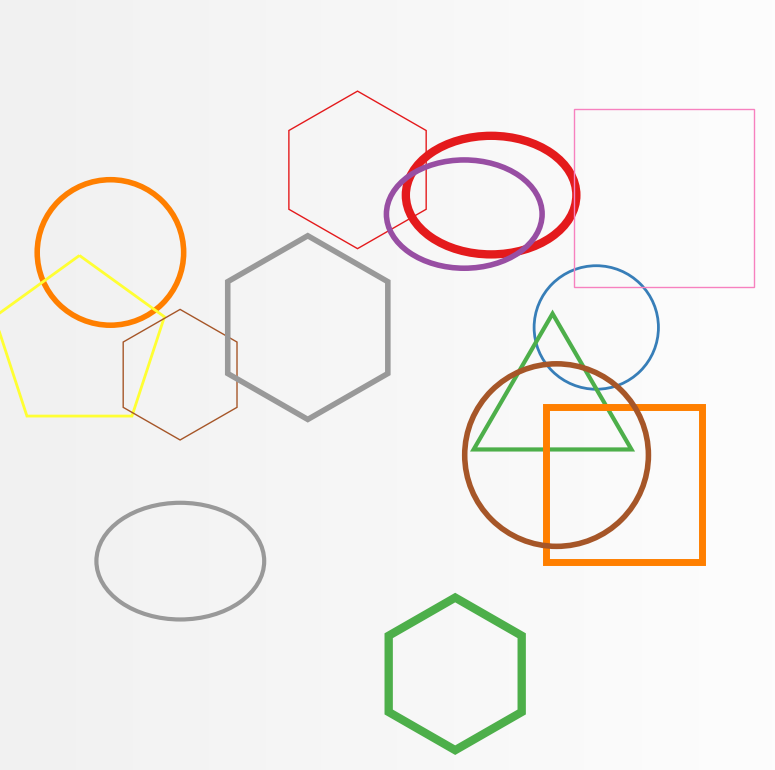[{"shape": "hexagon", "thickness": 0.5, "radius": 0.51, "center": [0.461, 0.779]}, {"shape": "oval", "thickness": 3, "radius": 0.55, "center": [0.634, 0.747]}, {"shape": "circle", "thickness": 1, "radius": 0.4, "center": [0.769, 0.575]}, {"shape": "triangle", "thickness": 1.5, "radius": 0.59, "center": [0.713, 0.475]}, {"shape": "hexagon", "thickness": 3, "radius": 0.5, "center": [0.587, 0.125]}, {"shape": "oval", "thickness": 2, "radius": 0.5, "center": [0.599, 0.722]}, {"shape": "circle", "thickness": 2, "radius": 0.47, "center": [0.142, 0.672]}, {"shape": "square", "thickness": 2.5, "radius": 0.5, "center": [0.805, 0.371]}, {"shape": "pentagon", "thickness": 1, "radius": 0.58, "center": [0.103, 0.553]}, {"shape": "hexagon", "thickness": 0.5, "radius": 0.42, "center": [0.232, 0.513]}, {"shape": "circle", "thickness": 2, "radius": 0.59, "center": [0.718, 0.409]}, {"shape": "square", "thickness": 0.5, "radius": 0.58, "center": [0.857, 0.743]}, {"shape": "hexagon", "thickness": 2, "radius": 0.6, "center": [0.397, 0.575]}, {"shape": "oval", "thickness": 1.5, "radius": 0.54, "center": [0.233, 0.271]}]